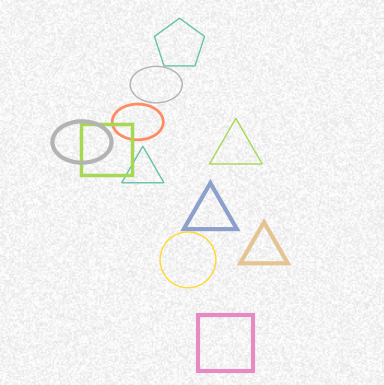[{"shape": "triangle", "thickness": 1, "radius": 0.32, "center": [0.371, 0.557]}, {"shape": "pentagon", "thickness": 1, "radius": 0.34, "center": [0.466, 0.884]}, {"shape": "oval", "thickness": 2, "radius": 0.33, "center": [0.358, 0.683]}, {"shape": "triangle", "thickness": 3, "radius": 0.4, "center": [0.546, 0.445]}, {"shape": "square", "thickness": 3, "radius": 0.36, "center": [0.586, 0.109]}, {"shape": "triangle", "thickness": 1, "radius": 0.4, "center": [0.613, 0.614]}, {"shape": "square", "thickness": 2.5, "radius": 0.33, "center": [0.276, 0.612]}, {"shape": "circle", "thickness": 1, "radius": 0.36, "center": [0.488, 0.325]}, {"shape": "triangle", "thickness": 3, "radius": 0.36, "center": [0.686, 0.352]}, {"shape": "oval", "thickness": 1, "radius": 0.34, "center": [0.406, 0.78]}, {"shape": "oval", "thickness": 3, "radius": 0.38, "center": [0.213, 0.631]}]